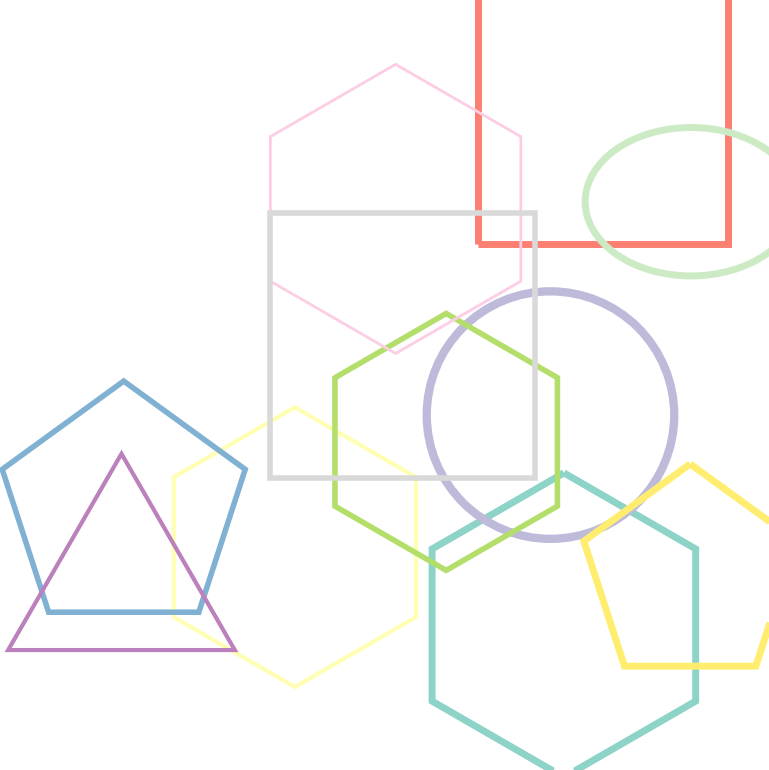[{"shape": "hexagon", "thickness": 2.5, "radius": 0.99, "center": [0.732, 0.188]}, {"shape": "hexagon", "thickness": 1.5, "radius": 0.91, "center": [0.383, 0.289]}, {"shape": "circle", "thickness": 3, "radius": 0.8, "center": [0.715, 0.461]}, {"shape": "square", "thickness": 2.5, "radius": 0.81, "center": [0.783, 0.845]}, {"shape": "pentagon", "thickness": 2, "radius": 0.83, "center": [0.161, 0.339]}, {"shape": "hexagon", "thickness": 2, "radius": 0.83, "center": [0.579, 0.426]}, {"shape": "hexagon", "thickness": 1, "radius": 0.94, "center": [0.514, 0.729]}, {"shape": "square", "thickness": 2, "radius": 0.86, "center": [0.523, 0.551]}, {"shape": "triangle", "thickness": 1.5, "radius": 0.85, "center": [0.158, 0.241]}, {"shape": "oval", "thickness": 2.5, "radius": 0.69, "center": [0.898, 0.738]}, {"shape": "pentagon", "thickness": 2.5, "radius": 0.73, "center": [0.896, 0.252]}]